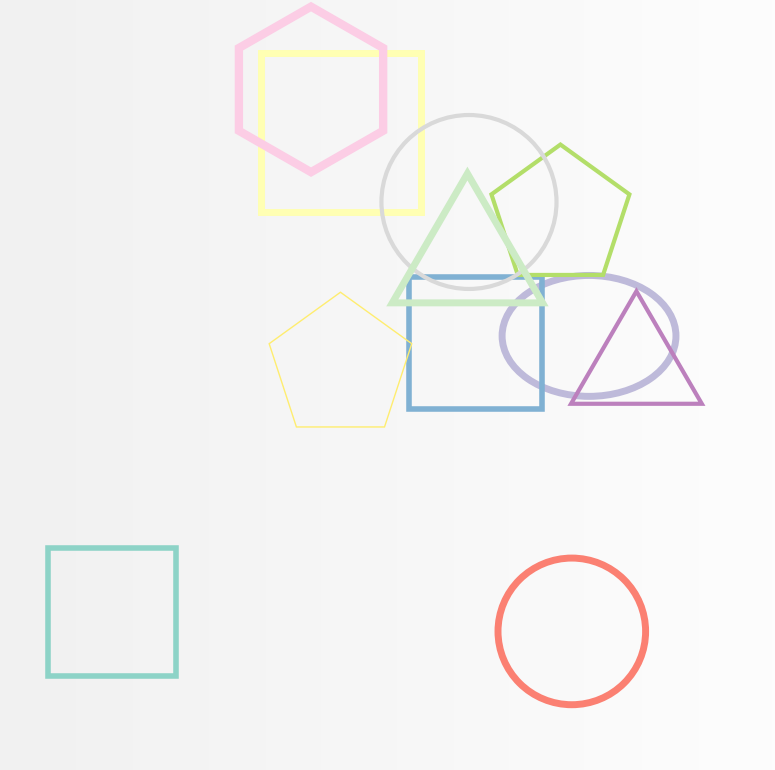[{"shape": "square", "thickness": 2, "radius": 0.41, "center": [0.144, 0.205]}, {"shape": "square", "thickness": 2.5, "radius": 0.51, "center": [0.44, 0.828]}, {"shape": "oval", "thickness": 2.5, "radius": 0.56, "center": [0.76, 0.564]}, {"shape": "circle", "thickness": 2.5, "radius": 0.48, "center": [0.738, 0.18]}, {"shape": "square", "thickness": 2, "radius": 0.43, "center": [0.613, 0.554]}, {"shape": "pentagon", "thickness": 1.5, "radius": 0.47, "center": [0.723, 0.719]}, {"shape": "hexagon", "thickness": 3, "radius": 0.54, "center": [0.401, 0.884]}, {"shape": "circle", "thickness": 1.5, "radius": 0.56, "center": [0.605, 0.738]}, {"shape": "triangle", "thickness": 1.5, "radius": 0.49, "center": [0.821, 0.524]}, {"shape": "triangle", "thickness": 2.5, "radius": 0.56, "center": [0.603, 0.663]}, {"shape": "pentagon", "thickness": 0.5, "radius": 0.48, "center": [0.439, 0.524]}]